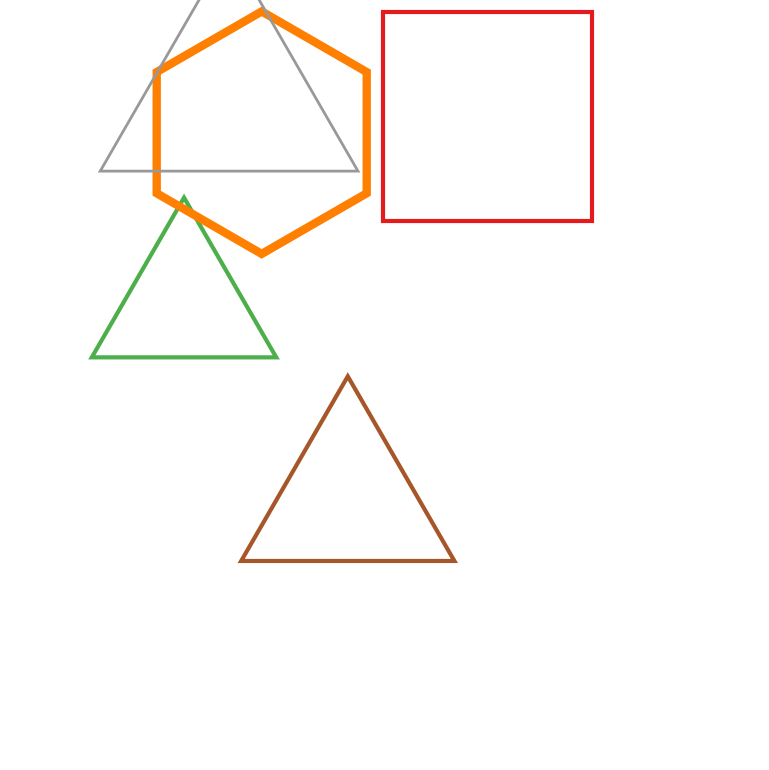[{"shape": "square", "thickness": 1.5, "radius": 0.68, "center": [0.633, 0.848]}, {"shape": "triangle", "thickness": 1.5, "radius": 0.69, "center": [0.239, 0.605]}, {"shape": "hexagon", "thickness": 3, "radius": 0.79, "center": [0.34, 0.828]}, {"shape": "triangle", "thickness": 1.5, "radius": 0.8, "center": [0.452, 0.351]}, {"shape": "triangle", "thickness": 1, "radius": 0.97, "center": [0.298, 0.874]}]